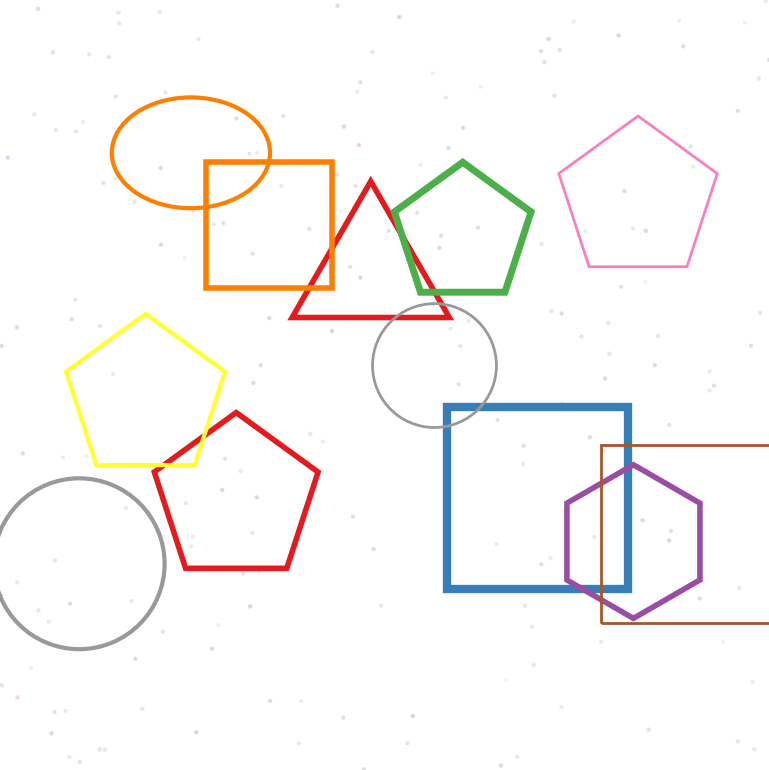[{"shape": "triangle", "thickness": 2, "radius": 0.59, "center": [0.481, 0.647]}, {"shape": "pentagon", "thickness": 2, "radius": 0.56, "center": [0.307, 0.352]}, {"shape": "square", "thickness": 3, "radius": 0.59, "center": [0.698, 0.353]}, {"shape": "pentagon", "thickness": 2.5, "radius": 0.47, "center": [0.601, 0.696]}, {"shape": "hexagon", "thickness": 2, "radius": 0.5, "center": [0.823, 0.297]}, {"shape": "square", "thickness": 2, "radius": 0.41, "center": [0.349, 0.708]}, {"shape": "oval", "thickness": 1.5, "radius": 0.51, "center": [0.248, 0.802]}, {"shape": "pentagon", "thickness": 1.5, "radius": 0.54, "center": [0.189, 0.484]}, {"shape": "square", "thickness": 1, "radius": 0.58, "center": [0.896, 0.307]}, {"shape": "pentagon", "thickness": 1, "radius": 0.54, "center": [0.829, 0.741]}, {"shape": "circle", "thickness": 1.5, "radius": 0.55, "center": [0.103, 0.268]}, {"shape": "circle", "thickness": 1, "radius": 0.4, "center": [0.564, 0.525]}]